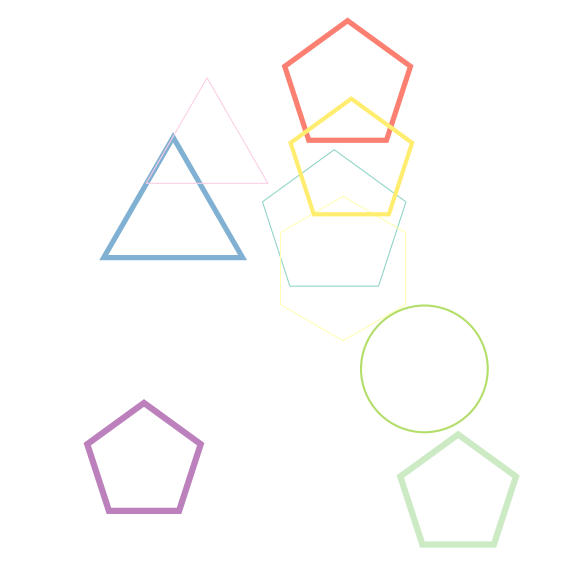[{"shape": "pentagon", "thickness": 0.5, "radius": 0.65, "center": [0.579, 0.609]}, {"shape": "hexagon", "thickness": 0.5, "radius": 0.63, "center": [0.594, 0.534]}, {"shape": "pentagon", "thickness": 2.5, "radius": 0.57, "center": [0.602, 0.849]}, {"shape": "triangle", "thickness": 2.5, "radius": 0.69, "center": [0.3, 0.622]}, {"shape": "circle", "thickness": 1, "radius": 0.55, "center": [0.735, 0.36]}, {"shape": "triangle", "thickness": 0.5, "radius": 0.61, "center": [0.359, 0.743]}, {"shape": "pentagon", "thickness": 3, "radius": 0.52, "center": [0.249, 0.198]}, {"shape": "pentagon", "thickness": 3, "radius": 0.53, "center": [0.793, 0.141]}, {"shape": "pentagon", "thickness": 2, "radius": 0.55, "center": [0.608, 0.718]}]